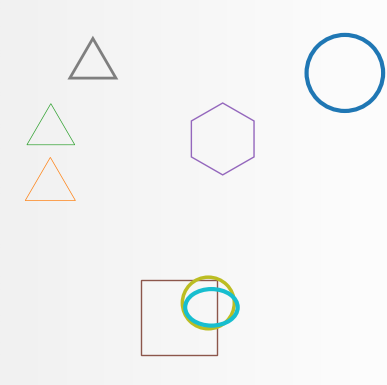[{"shape": "circle", "thickness": 3, "radius": 0.49, "center": [0.89, 0.811]}, {"shape": "triangle", "thickness": 0.5, "radius": 0.37, "center": [0.13, 0.516]}, {"shape": "triangle", "thickness": 0.5, "radius": 0.36, "center": [0.131, 0.66]}, {"shape": "hexagon", "thickness": 1, "radius": 0.47, "center": [0.575, 0.639]}, {"shape": "square", "thickness": 1, "radius": 0.49, "center": [0.461, 0.175]}, {"shape": "triangle", "thickness": 2, "radius": 0.34, "center": [0.24, 0.831]}, {"shape": "circle", "thickness": 2.5, "radius": 0.34, "center": [0.538, 0.213]}, {"shape": "oval", "thickness": 3, "radius": 0.34, "center": [0.546, 0.202]}]